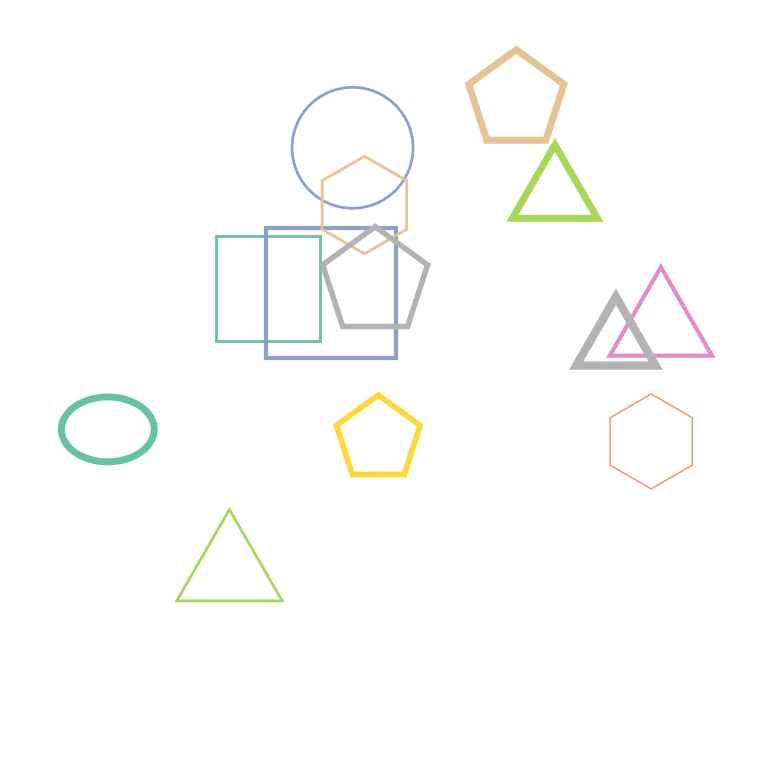[{"shape": "square", "thickness": 1, "radius": 0.34, "center": [0.348, 0.626]}, {"shape": "oval", "thickness": 2.5, "radius": 0.3, "center": [0.14, 0.442]}, {"shape": "hexagon", "thickness": 0.5, "radius": 0.31, "center": [0.846, 0.427]}, {"shape": "square", "thickness": 1.5, "radius": 0.42, "center": [0.43, 0.619]}, {"shape": "circle", "thickness": 1, "radius": 0.39, "center": [0.458, 0.808]}, {"shape": "triangle", "thickness": 1.5, "radius": 0.38, "center": [0.858, 0.576]}, {"shape": "triangle", "thickness": 1, "radius": 0.4, "center": [0.298, 0.259]}, {"shape": "triangle", "thickness": 2.5, "radius": 0.32, "center": [0.721, 0.748]}, {"shape": "pentagon", "thickness": 2, "radius": 0.29, "center": [0.491, 0.43]}, {"shape": "hexagon", "thickness": 1, "radius": 0.32, "center": [0.473, 0.734]}, {"shape": "pentagon", "thickness": 2.5, "radius": 0.33, "center": [0.671, 0.87]}, {"shape": "pentagon", "thickness": 2, "radius": 0.36, "center": [0.487, 0.634]}, {"shape": "triangle", "thickness": 3, "radius": 0.3, "center": [0.8, 0.555]}]